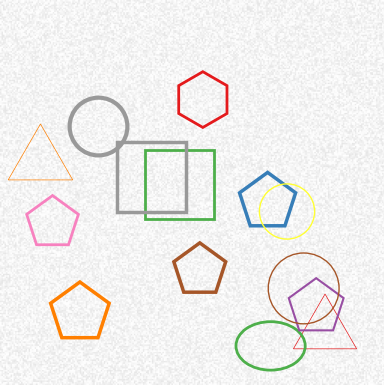[{"shape": "hexagon", "thickness": 2, "radius": 0.36, "center": [0.527, 0.741]}, {"shape": "triangle", "thickness": 0.5, "radius": 0.47, "center": [0.844, 0.141]}, {"shape": "pentagon", "thickness": 2.5, "radius": 0.38, "center": [0.695, 0.476]}, {"shape": "oval", "thickness": 2, "radius": 0.45, "center": [0.703, 0.102]}, {"shape": "square", "thickness": 2, "radius": 0.44, "center": [0.466, 0.521]}, {"shape": "pentagon", "thickness": 1.5, "radius": 0.37, "center": [0.821, 0.203]}, {"shape": "pentagon", "thickness": 2.5, "radius": 0.4, "center": [0.208, 0.188]}, {"shape": "triangle", "thickness": 0.5, "radius": 0.48, "center": [0.105, 0.581]}, {"shape": "circle", "thickness": 1, "radius": 0.36, "center": [0.745, 0.451]}, {"shape": "circle", "thickness": 1, "radius": 0.46, "center": [0.789, 0.251]}, {"shape": "pentagon", "thickness": 2.5, "radius": 0.35, "center": [0.519, 0.298]}, {"shape": "pentagon", "thickness": 2, "radius": 0.35, "center": [0.136, 0.421]}, {"shape": "circle", "thickness": 3, "radius": 0.37, "center": [0.256, 0.671]}, {"shape": "square", "thickness": 2.5, "radius": 0.45, "center": [0.395, 0.54]}]